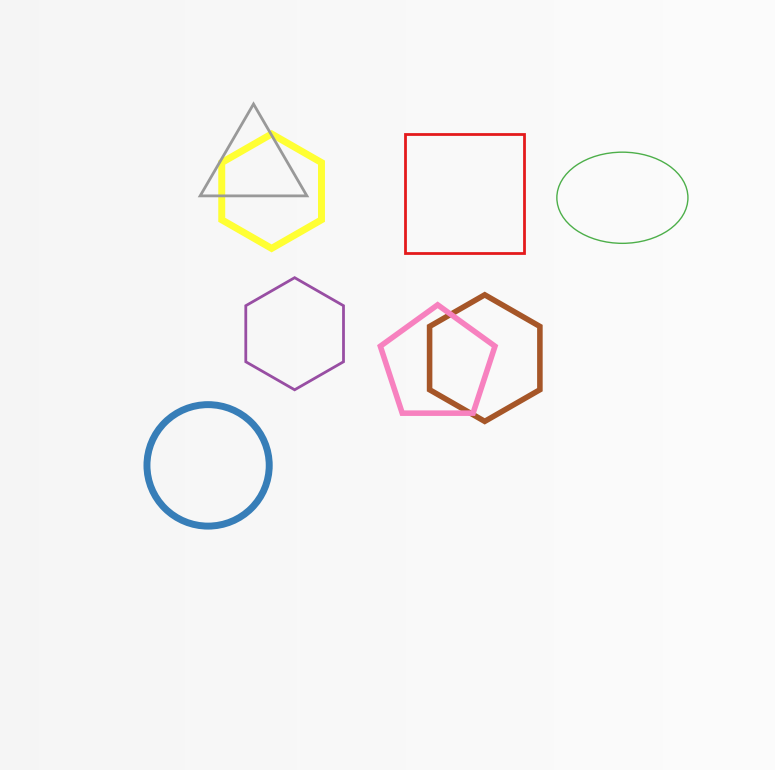[{"shape": "square", "thickness": 1, "radius": 0.38, "center": [0.599, 0.749]}, {"shape": "circle", "thickness": 2.5, "radius": 0.39, "center": [0.269, 0.396]}, {"shape": "oval", "thickness": 0.5, "radius": 0.42, "center": [0.803, 0.743]}, {"shape": "hexagon", "thickness": 1, "radius": 0.36, "center": [0.38, 0.567]}, {"shape": "hexagon", "thickness": 2.5, "radius": 0.37, "center": [0.35, 0.752]}, {"shape": "hexagon", "thickness": 2, "radius": 0.41, "center": [0.625, 0.535]}, {"shape": "pentagon", "thickness": 2, "radius": 0.39, "center": [0.565, 0.526]}, {"shape": "triangle", "thickness": 1, "radius": 0.4, "center": [0.327, 0.785]}]